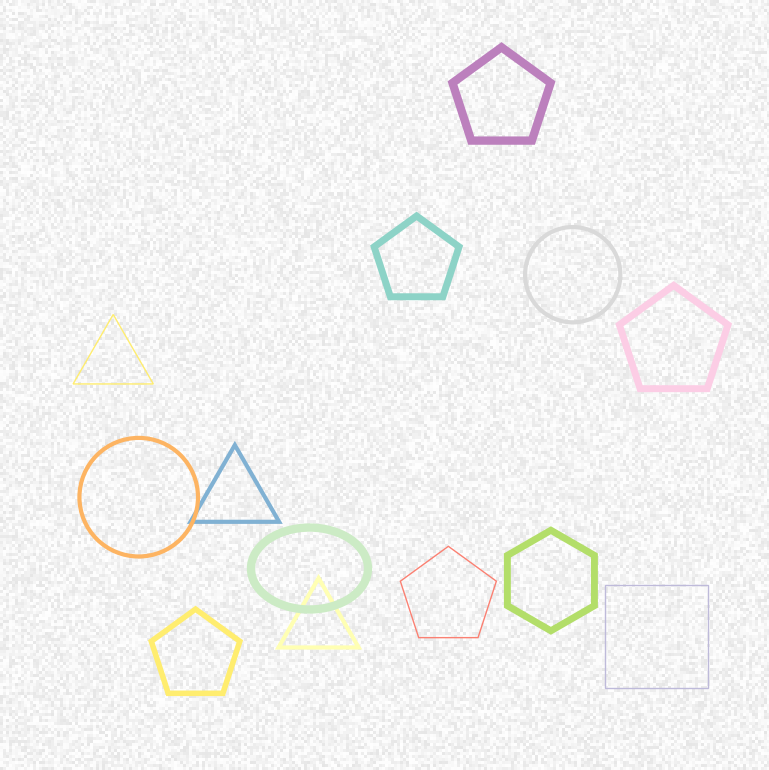[{"shape": "pentagon", "thickness": 2.5, "radius": 0.29, "center": [0.541, 0.662]}, {"shape": "triangle", "thickness": 1.5, "radius": 0.3, "center": [0.414, 0.189]}, {"shape": "square", "thickness": 0.5, "radius": 0.33, "center": [0.852, 0.174]}, {"shape": "pentagon", "thickness": 0.5, "radius": 0.33, "center": [0.582, 0.225]}, {"shape": "triangle", "thickness": 1.5, "radius": 0.33, "center": [0.305, 0.356]}, {"shape": "circle", "thickness": 1.5, "radius": 0.39, "center": [0.18, 0.354]}, {"shape": "hexagon", "thickness": 2.5, "radius": 0.33, "center": [0.715, 0.246]}, {"shape": "pentagon", "thickness": 2.5, "radius": 0.37, "center": [0.875, 0.555]}, {"shape": "circle", "thickness": 1.5, "radius": 0.31, "center": [0.744, 0.643]}, {"shape": "pentagon", "thickness": 3, "radius": 0.33, "center": [0.651, 0.872]}, {"shape": "oval", "thickness": 3, "radius": 0.38, "center": [0.402, 0.262]}, {"shape": "triangle", "thickness": 0.5, "radius": 0.3, "center": [0.147, 0.531]}, {"shape": "pentagon", "thickness": 2, "radius": 0.3, "center": [0.254, 0.148]}]